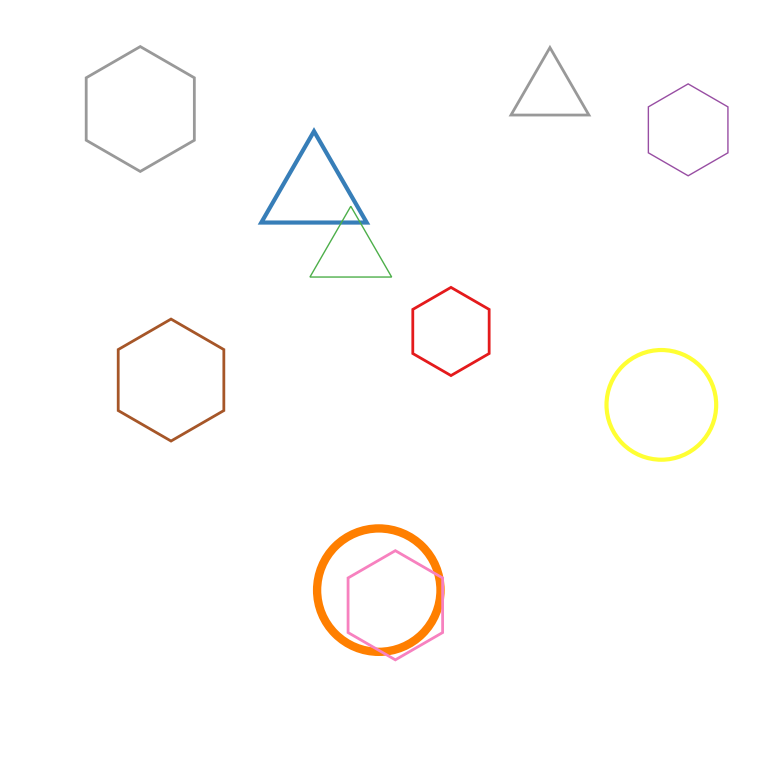[{"shape": "hexagon", "thickness": 1, "radius": 0.29, "center": [0.586, 0.57]}, {"shape": "triangle", "thickness": 1.5, "radius": 0.4, "center": [0.408, 0.75]}, {"shape": "triangle", "thickness": 0.5, "radius": 0.31, "center": [0.456, 0.671]}, {"shape": "hexagon", "thickness": 0.5, "radius": 0.3, "center": [0.894, 0.831]}, {"shape": "circle", "thickness": 3, "radius": 0.4, "center": [0.492, 0.234]}, {"shape": "circle", "thickness": 1.5, "radius": 0.36, "center": [0.859, 0.474]}, {"shape": "hexagon", "thickness": 1, "radius": 0.4, "center": [0.222, 0.506]}, {"shape": "hexagon", "thickness": 1, "radius": 0.35, "center": [0.513, 0.214]}, {"shape": "hexagon", "thickness": 1, "radius": 0.41, "center": [0.182, 0.858]}, {"shape": "triangle", "thickness": 1, "radius": 0.29, "center": [0.714, 0.88]}]